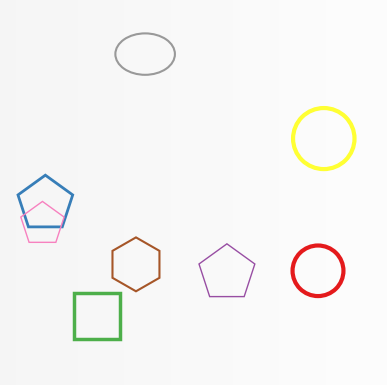[{"shape": "circle", "thickness": 3, "radius": 0.33, "center": [0.821, 0.297]}, {"shape": "pentagon", "thickness": 2, "radius": 0.37, "center": [0.117, 0.471]}, {"shape": "square", "thickness": 2.5, "radius": 0.3, "center": [0.251, 0.179]}, {"shape": "pentagon", "thickness": 1, "radius": 0.38, "center": [0.586, 0.291]}, {"shape": "circle", "thickness": 3, "radius": 0.4, "center": [0.836, 0.64]}, {"shape": "hexagon", "thickness": 1.5, "radius": 0.35, "center": [0.351, 0.313]}, {"shape": "pentagon", "thickness": 1, "radius": 0.29, "center": [0.11, 0.418]}, {"shape": "oval", "thickness": 1.5, "radius": 0.38, "center": [0.375, 0.859]}]